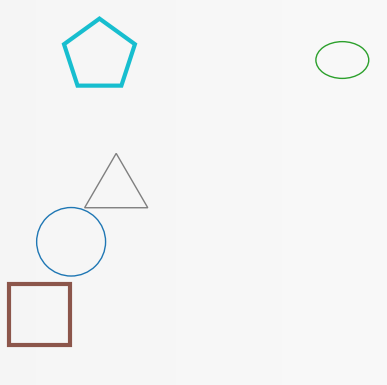[{"shape": "circle", "thickness": 1, "radius": 0.44, "center": [0.184, 0.372]}, {"shape": "oval", "thickness": 1, "radius": 0.34, "center": [0.883, 0.844]}, {"shape": "square", "thickness": 3, "radius": 0.39, "center": [0.101, 0.183]}, {"shape": "triangle", "thickness": 1, "radius": 0.47, "center": [0.3, 0.507]}, {"shape": "pentagon", "thickness": 3, "radius": 0.48, "center": [0.257, 0.855]}]